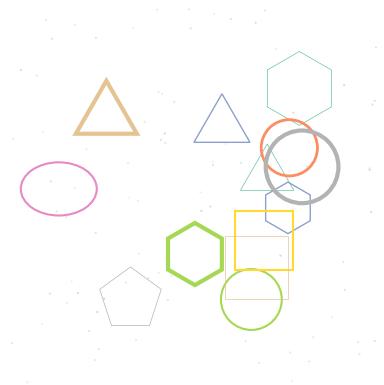[{"shape": "triangle", "thickness": 0.5, "radius": 0.4, "center": [0.694, 0.546]}, {"shape": "hexagon", "thickness": 0.5, "radius": 0.48, "center": [0.777, 0.77]}, {"shape": "circle", "thickness": 2, "radius": 0.37, "center": [0.752, 0.616]}, {"shape": "triangle", "thickness": 1, "radius": 0.42, "center": [0.577, 0.672]}, {"shape": "hexagon", "thickness": 1, "radius": 0.33, "center": [0.748, 0.46]}, {"shape": "oval", "thickness": 1.5, "radius": 0.49, "center": [0.153, 0.509]}, {"shape": "circle", "thickness": 1.5, "radius": 0.4, "center": [0.653, 0.222]}, {"shape": "hexagon", "thickness": 3, "radius": 0.4, "center": [0.506, 0.34]}, {"shape": "square", "thickness": 1.5, "radius": 0.38, "center": [0.686, 0.375]}, {"shape": "triangle", "thickness": 3, "radius": 0.46, "center": [0.276, 0.698]}, {"shape": "square", "thickness": 0.5, "radius": 0.41, "center": [0.666, 0.304]}, {"shape": "pentagon", "thickness": 0.5, "radius": 0.42, "center": [0.339, 0.222]}, {"shape": "circle", "thickness": 3, "radius": 0.47, "center": [0.785, 0.567]}]